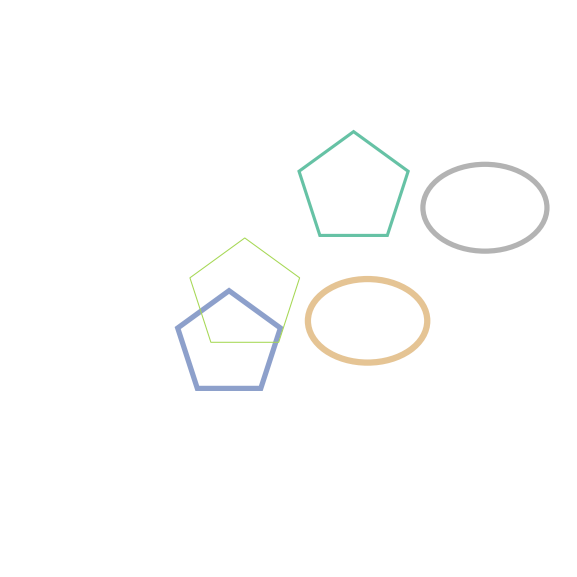[{"shape": "pentagon", "thickness": 1.5, "radius": 0.5, "center": [0.612, 0.672]}, {"shape": "pentagon", "thickness": 2.5, "radius": 0.47, "center": [0.397, 0.402]}, {"shape": "pentagon", "thickness": 0.5, "radius": 0.5, "center": [0.424, 0.487]}, {"shape": "oval", "thickness": 3, "radius": 0.52, "center": [0.637, 0.444]}, {"shape": "oval", "thickness": 2.5, "radius": 0.54, "center": [0.84, 0.639]}]